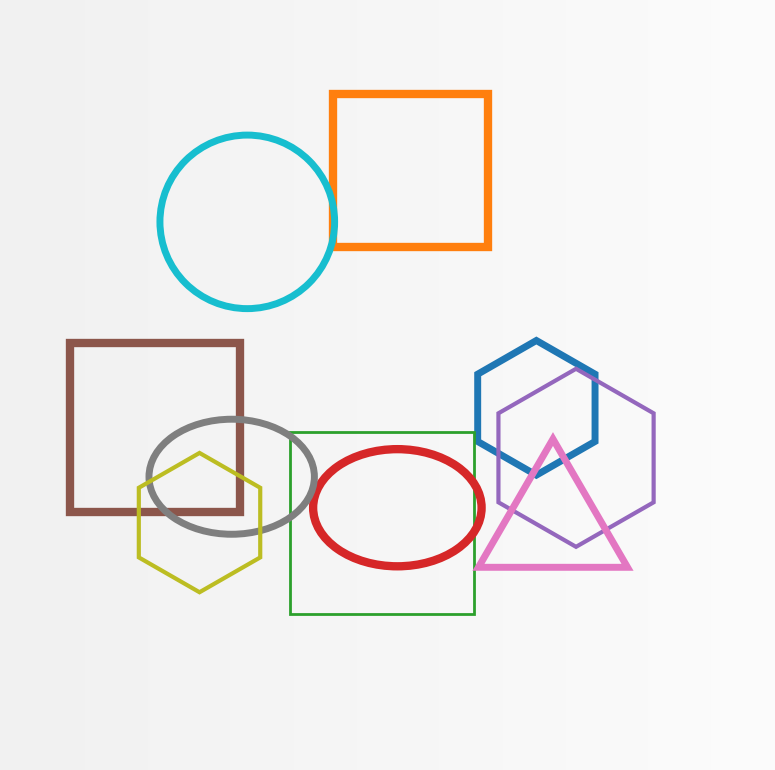[{"shape": "hexagon", "thickness": 2.5, "radius": 0.44, "center": [0.692, 0.47]}, {"shape": "square", "thickness": 3, "radius": 0.5, "center": [0.529, 0.778]}, {"shape": "square", "thickness": 1, "radius": 0.59, "center": [0.493, 0.321]}, {"shape": "oval", "thickness": 3, "radius": 0.54, "center": [0.513, 0.341]}, {"shape": "hexagon", "thickness": 1.5, "radius": 0.58, "center": [0.743, 0.405]}, {"shape": "square", "thickness": 3, "radius": 0.55, "center": [0.2, 0.445]}, {"shape": "triangle", "thickness": 2.5, "radius": 0.56, "center": [0.714, 0.319]}, {"shape": "oval", "thickness": 2.5, "radius": 0.53, "center": [0.299, 0.381]}, {"shape": "hexagon", "thickness": 1.5, "radius": 0.45, "center": [0.257, 0.321]}, {"shape": "circle", "thickness": 2.5, "radius": 0.56, "center": [0.319, 0.712]}]